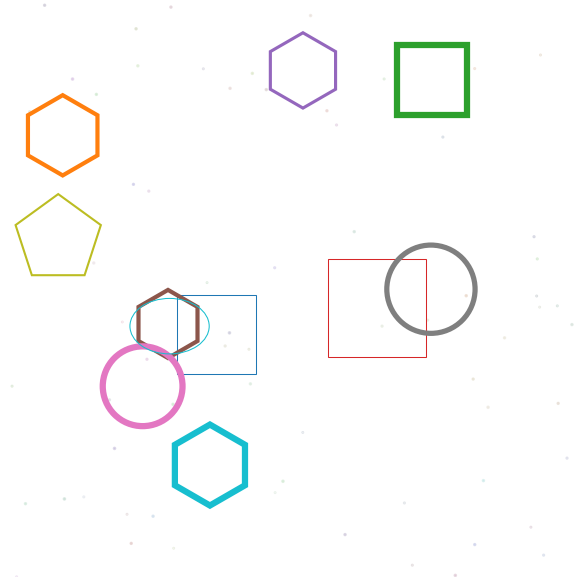[{"shape": "square", "thickness": 0.5, "radius": 0.34, "center": [0.375, 0.42]}, {"shape": "hexagon", "thickness": 2, "radius": 0.35, "center": [0.109, 0.765]}, {"shape": "square", "thickness": 3, "radius": 0.3, "center": [0.747, 0.861]}, {"shape": "square", "thickness": 0.5, "radius": 0.42, "center": [0.653, 0.466]}, {"shape": "hexagon", "thickness": 1.5, "radius": 0.33, "center": [0.525, 0.877]}, {"shape": "hexagon", "thickness": 2, "radius": 0.29, "center": [0.291, 0.438]}, {"shape": "circle", "thickness": 3, "radius": 0.35, "center": [0.247, 0.33]}, {"shape": "circle", "thickness": 2.5, "radius": 0.38, "center": [0.746, 0.498]}, {"shape": "pentagon", "thickness": 1, "radius": 0.39, "center": [0.101, 0.585]}, {"shape": "oval", "thickness": 0.5, "radius": 0.34, "center": [0.294, 0.434]}, {"shape": "hexagon", "thickness": 3, "radius": 0.35, "center": [0.364, 0.194]}]